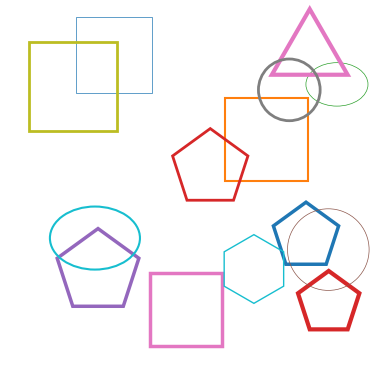[{"shape": "pentagon", "thickness": 2.5, "radius": 0.45, "center": [0.795, 0.386]}, {"shape": "square", "thickness": 0.5, "radius": 0.49, "center": [0.297, 0.858]}, {"shape": "square", "thickness": 1.5, "radius": 0.54, "center": [0.692, 0.638]}, {"shape": "oval", "thickness": 0.5, "radius": 0.4, "center": [0.875, 0.781]}, {"shape": "pentagon", "thickness": 3, "radius": 0.42, "center": [0.854, 0.212]}, {"shape": "pentagon", "thickness": 2, "radius": 0.51, "center": [0.546, 0.563]}, {"shape": "pentagon", "thickness": 2.5, "radius": 0.56, "center": [0.255, 0.295]}, {"shape": "circle", "thickness": 0.5, "radius": 0.53, "center": [0.853, 0.352]}, {"shape": "square", "thickness": 2.5, "radius": 0.47, "center": [0.483, 0.196]}, {"shape": "triangle", "thickness": 3, "radius": 0.57, "center": [0.805, 0.863]}, {"shape": "circle", "thickness": 2, "radius": 0.4, "center": [0.751, 0.767]}, {"shape": "square", "thickness": 2, "radius": 0.57, "center": [0.189, 0.775]}, {"shape": "oval", "thickness": 1.5, "radius": 0.58, "center": [0.247, 0.382]}, {"shape": "hexagon", "thickness": 1, "radius": 0.45, "center": [0.66, 0.301]}]